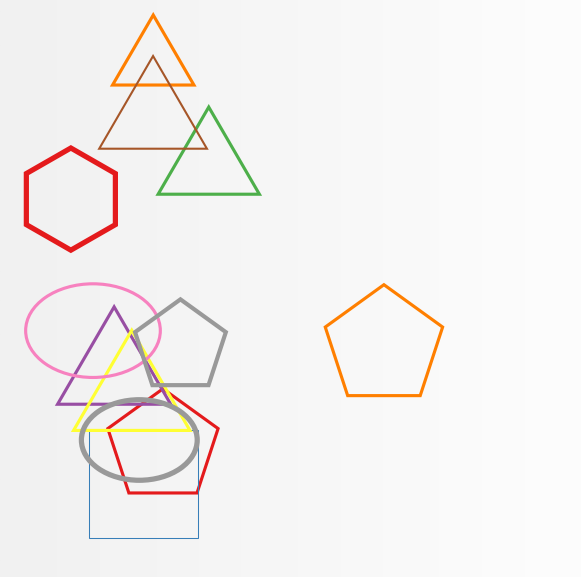[{"shape": "pentagon", "thickness": 1.5, "radius": 0.5, "center": [0.28, 0.226]}, {"shape": "hexagon", "thickness": 2.5, "radius": 0.44, "center": [0.122, 0.654]}, {"shape": "square", "thickness": 0.5, "radius": 0.47, "center": [0.247, 0.161]}, {"shape": "triangle", "thickness": 1.5, "radius": 0.5, "center": [0.359, 0.713]}, {"shape": "triangle", "thickness": 1.5, "radius": 0.56, "center": [0.196, 0.355]}, {"shape": "pentagon", "thickness": 1.5, "radius": 0.53, "center": [0.661, 0.4]}, {"shape": "triangle", "thickness": 1.5, "radius": 0.4, "center": [0.264, 0.892]}, {"shape": "triangle", "thickness": 1.5, "radius": 0.58, "center": [0.227, 0.312]}, {"shape": "triangle", "thickness": 1, "radius": 0.54, "center": [0.263, 0.795]}, {"shape": "oval", "thickness": 1.5, "radius": 0.58, "center": [0.16, 0.427]}, {"shape": "oval", "thickness": 2.5, "radius": 0.5, "center": [0.24, 0.237]}, {"shape": "pentagon", "thickness": 2, "radius": 0.41, "center": [0.31, 0.399]}]